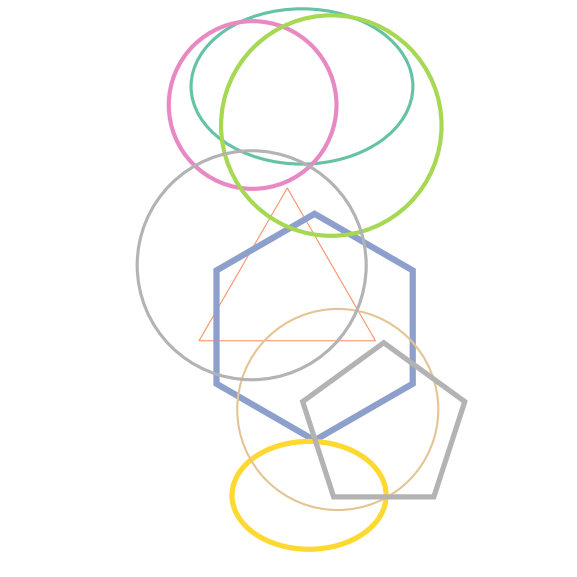[{"shape": "oval", "thickness": 1.5, "radius": 0.96, "center": [0.523, 0.849]}, {"shape": "triangle", "thickness": 0.5, "radius": 0.88, "center": [0.497, 0.497]}, {"shape": "hexagon", "thickness": 3, "radius": 0.98, "center": [0.545, 0.433]}, {"shape": "circle", "thickness": 2, "radius": 0.73, "center": [0.437, 0.817]}, {"shape": "circle", "thickness": 2, "radius": 0.95, "center": [0.574, 0.782]}, {"shape": "oval", "thickness": 2.5, "radius": 0.67, "center": [0.535, 0.141]}, {"shape": "circle", "thickness": 1, "radius": 0.87, "center": [0.585, 0.29]}, {"shape": "circle", "thickness": 1.5, "radius": 0.99, "center": [0.436, 0.54]}, {"shape": "pentagon", "thickness": 2.5, "radius": 0.74, "center": [0.664, 0.258]}]